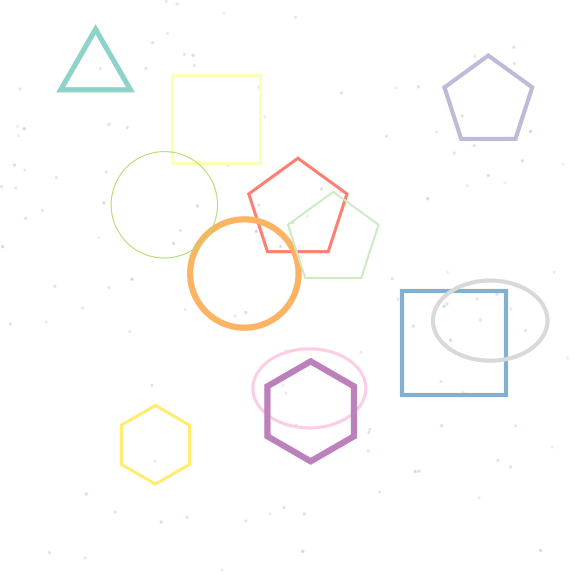[{"shape": "triangle", "thickness": 2.5, "radius": 0.35, "center": [0.166, 0.879]}, {"shape": "square", "thickness": 1.5, "radius": 0.38, "center": [0.373, 0.792]}, {"shape": "pentagon", "thickness": 2, "radius": 0.4, "center": [0.846, 0.823]}, {"shape": "pentagon", "thickness": 1.5, "radius": 0.45, "center": [0.516, 0.636]}, {"shape": "square", "thickness": 2, "radius": 0.45, "center": [0.786, 0.405]}, {"shape": "circle", "thickness": 3, "radius": 0.47, "center": [0.423, 0.526]}, {"shape": "circle", "thickness": 0.5, "radius": 0.46, "center": [0.285, 0.645]}, {"shape": "oval", "thickness": 1.5, "radius": 0.49, "center": [0.536, 0.327]}, {"shape": "oval", "thickness": 2, "radius": 0.5, "center": [0.849, 0.444]}, {"shape": "hexagon", "thickness": 3, "radius": 0.43, "center": [0.538, 0.287]}, {"shape": "pentagon", "thickness": 1, "radius": 0.41, "center": [0.577, 0.584]}, {"shape": "hexagon", "thickness": 1.5, "radius": 0.34, "center": [0.269, 0.229]}]